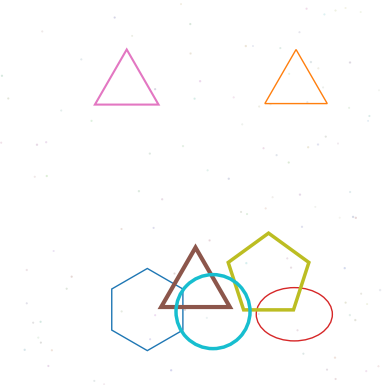[{"shape": "hexagon", "thickness": 1, "radius": 0.53, "center": [0.383, 0.196]}, {"shape": "triangle", "thickness": 1, "radius": 0.47, "center": [0.769, 0.778]}, {"shape": "oval", "thickness": 1, "radius": 0.49, "center": [0.764, 0.184]}, {"shape": "triangle", "thickness": 3, "radius": 0.51, "center": [0.508, 0.254]}, {"shape": "triangle", "thickness": 1.5, "radius": 0.48, "center": [0.329, 0.776]}, {"shape": "pentagon", "thickness": 2.5, "radius": 0.55, "center": [0.698, 0.284]}, {"shape": "circle", "thickness": 2.5, "radius": 0.48, "center": [0.553, 0.191]}]